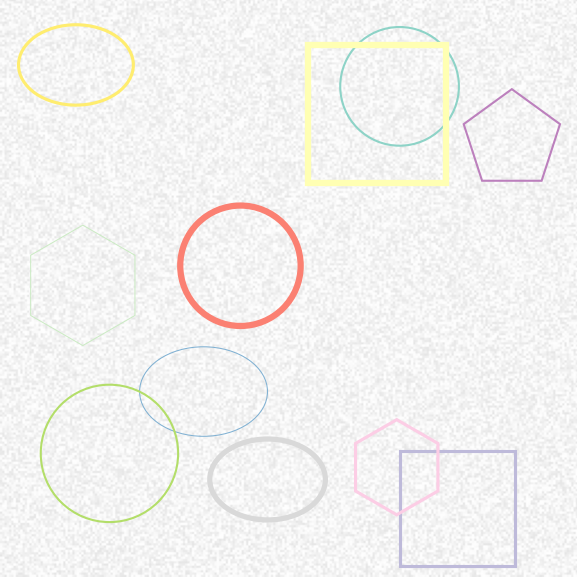[{"shape": "circle", "thickness": 1, "radius": 0.51, "center": [0.692, 0.85]}, {"shape": "square", "thickness": 3, "radius": 0.6, "center": [0.653, 0.802]}, {"shape": "square", "thickness": 1.5, "radius": 0.5, "center": [0.792, 0.119]}, {"shape": "circle", "thickness": 3, "radius": 0.52, "center": [0.416, 0.539]}, {"shape": "oval", "thickness": 0.5, "radius": 0.55, "center": [0.352, 0.321]}, {"shape": "circle", "thickness": 1, "radius": 0.59, "center": [0.19, 0.214]}, {"shape": "hexagon", "thickness": 1.5, "radius": 0.41, "center": [0.687, 0.19]}, {"shape": "oval", "thickness": 2.5, "radius": 0.5, "center": [0.463, 0.169]}, {"shape": "pentagon", "thickness": 1, "radius": 0.44, "center": [0.886, 0.757]}, {"shape": "hexagon", "thickness": 0.5, "radius": 0.52, "center": [0.143, 0.505]}, {"shape": "oval", "thickness": 1.5, "radius": 0.5, "center": [0.132, 0.887]}]